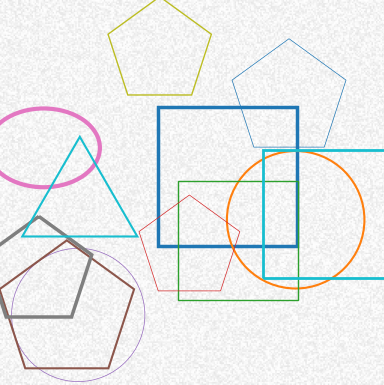[{"shape": "pentagon", "thickness": 0.5, "radius": 0.78, "center": [0.751, 0.744]}, {"shape": "square", "thickness": 2.5, "radius": 0.9, "center": [0.591, 0.541]}, {"shape": "circle", "thickness": 1.5, "radius": 0.89, "center": [0.768, 0.429]}, {"shape": "square", "thickness": 1, "radius": 0.78, "center": [0.618, 0.375]}, {"shape": "pentagon", "thickness": 0.5, "radius": 0.69, "center": [0.492, 0.356]}, {"shape": "circle", "thickness": 0.5, "radius": 0.87, "center": [0.203, 0.182]}, {"shape": "pentagon", "thickness": 1.5, "radius": 0.92, "center": [0.174, 0.192]}, {"shape": "oval", "thickness": 3, "radius": 0.73, "center": [0.113, 0.616]}, {"shape": "pentagon", "thickness": 2.5, "radius": 0.72, "center": [0.101, 0.293]}, {"shape": "pentagon", "thickness": 1, "radius": 0.71, "center": [0.415, 0.867]}, {"shape": "triangle", "thickness": 1.5, "radius": 0.86, "center": [0.207, 0.472]}, {"shape": "square", "thickness": 2, "radius": 0.83, "center": [0.85, 0.444]}]